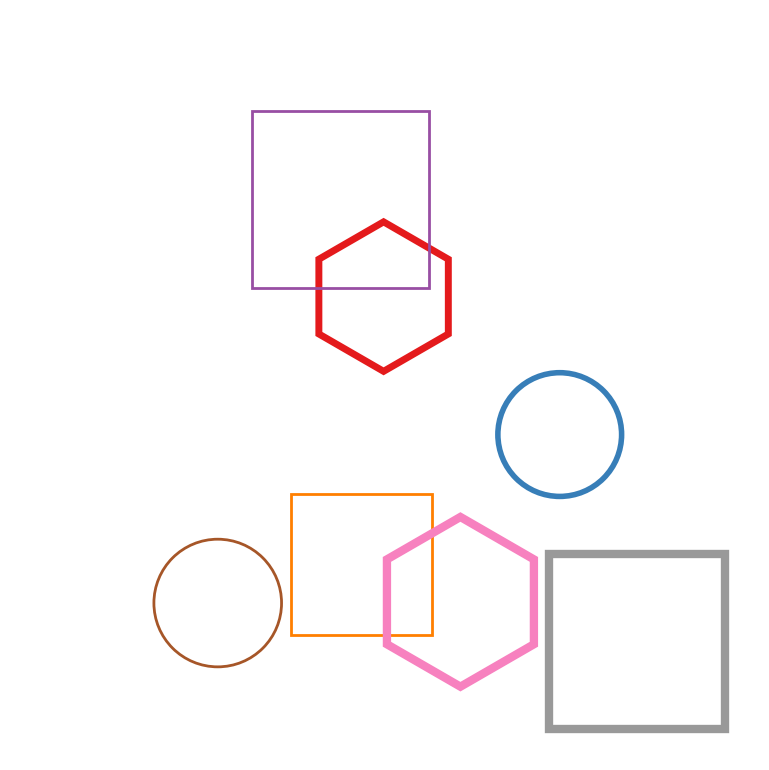[{"shape": "hexagon", "thickness": 2.5, "radius": 0.49, "center": [0.498, 0.615]}, {"shape": "circle", "thickness": 2, "radius": 0.4, "center": [0.727, 0.436]}, {"shape": "square", "thickness": 1, "radius": 0.57, "center": [0.442, 0.741]}, {"shape": "square", "thickness": 1, "radius": 0.46, "center": [0.469, 0.267]}, {"shape": "circle", "thickness": 1, "radius": 0.41, "center": [0.283, 0.217]}, {"shape": "hexagon", "thickness": 3, "radius": 0.55, "center": [0.598, 0.218]}, {"shape": "square", "thickness": 3, "radius": 0.57, "center": [0.827, 0.167]}]